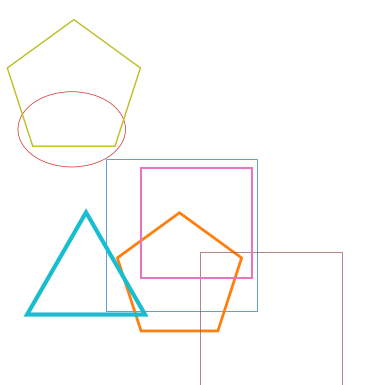[{"shape": "square", "thickness": 0.5, "radius": 0.98, "center": [0.472, 0.389]}, {"shape": "pentagon", "thickness": 2, "radius": 0.85, "center": [0.466, 0.278]}, {"shape": "oval", "thickness": 0.5, "radius": 0.7, "center": [0.186, 0.664]}, {"shape": "square", "thickness": 0.5, "radius": 0.92, "center": [0.704, 0.161]}, {"shape": "square", "thickness": 1.5, "radius": 0.72, "center": [0.51, 0.421]}, {"shape": "pentagon", "thickness": 1, "radius": 0.91, "center": [0.192, 0.767]}, {"shape": "triangle", "thickness": 3, "radius": 0.88, "center": [0.224, 0.271]}]